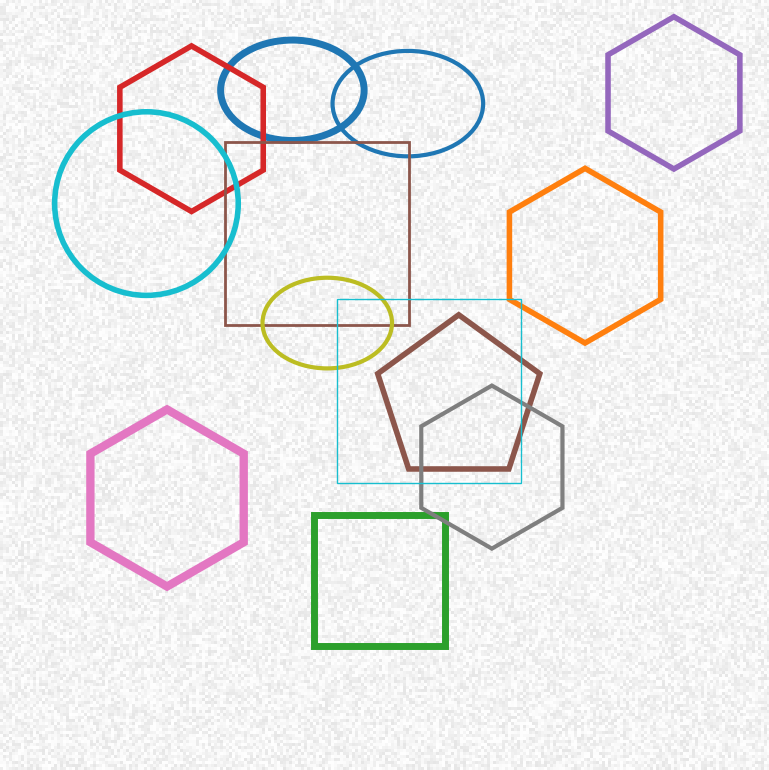[{"shape": "oval", "thickness": 2.5, "radius": 0.47, "center": [0.38, 0.883]}, {"shape": "oval", "thickness": 1.5, "radius": 0.49, "center": [0.53, 0.865]}, {"shape": "hexagon", "thickness": 2, "radius": 0.57, "center": [0.76, 0.668]}, {"shape": "square", "thickness": 2.5, "radius": 0.43, "center": [0.493, 0.246]}, {"shape": "hexagon", "thickness": 2, "radius": 0.54, "center": [0.249, 0.833]}, {"shape": "hexagon", "thickness": 2, "radius": 0.49, "center": [0.875, 0.879]}, {"shape": "square", "thickness": 1, "radius": 0.6, "center": [0.412, 0.697]}, {"shape": "pentagon", "thickness": 2, "radius": 0.55, "center": [0.596, 0.48]}, {"shape": "hexagon", "thickness": 3, "radius": 0.57, "center": [0.217, 0.353]}, {"shape": "hexagon", "thickness": 1.5, "radius": 0.53, "center": [0.639, 0.393]}, {"shape": "oval", "thickness": 1.5, "radius": 0.42, "center": [0.425, 0.58]}, {"shape": "circle", "thickness": 2, "radius": 0.6, "center": [0.19, 0.736]}, {"shape": "square", "thickness": 0.5, "radius": 0.6, "center": [0.557, 0.493]}]